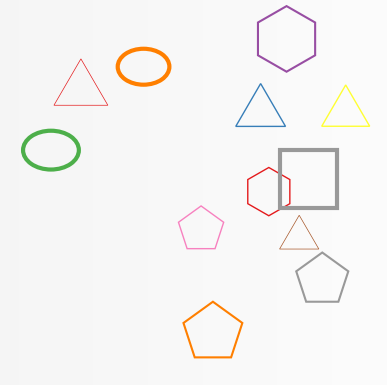[{"shape": "hexagon", "thickness": 1, "radius": 0.31, "center": [0.694, 0.502]}, {"shape": "triangle", "thickness": 0.5, "radius": 0.4, "center": [0.209, 0.767]}, {"shape": "triangle", "thickness": 1, "radius": 0.37, "center": [0.673, 0.709]}, {"shape": "oval", "thickness": 3, "radius": 0.36, "center": [0.132, 0.61]}, {"shape": "hexagon", "thickness": 1.5, "radius": 0.43, "center": [0.739, 0.899]}, {"shape": "oval", "thickness": 3, "radius": 0.33, "center": [0.37, 0.827]}, {"shape": "pentagon", "thickness": 1.5, "radius": 0.4, "center": [0.549, 0.136]}, {"shape": "triangle", "thickness": 1, "radius": 0.36, "center": [0.892, 0.708]}, {"shape": "triangle", "thickness": 0.5, "radius": 0.29, "center": [0.772, 0.382]}, {"shape": "pentagon", "thickness": 1, "radius": 0.31, "center": [0.519, 0.404]}, {"shape": "square", "thickness": 3, "radius": 0.37, "center": [0.796, 0.535]}, {"shape": "pentagon", "thickness": 1.5, "radius": 0.35, "center": [0.832, 0.273]}]